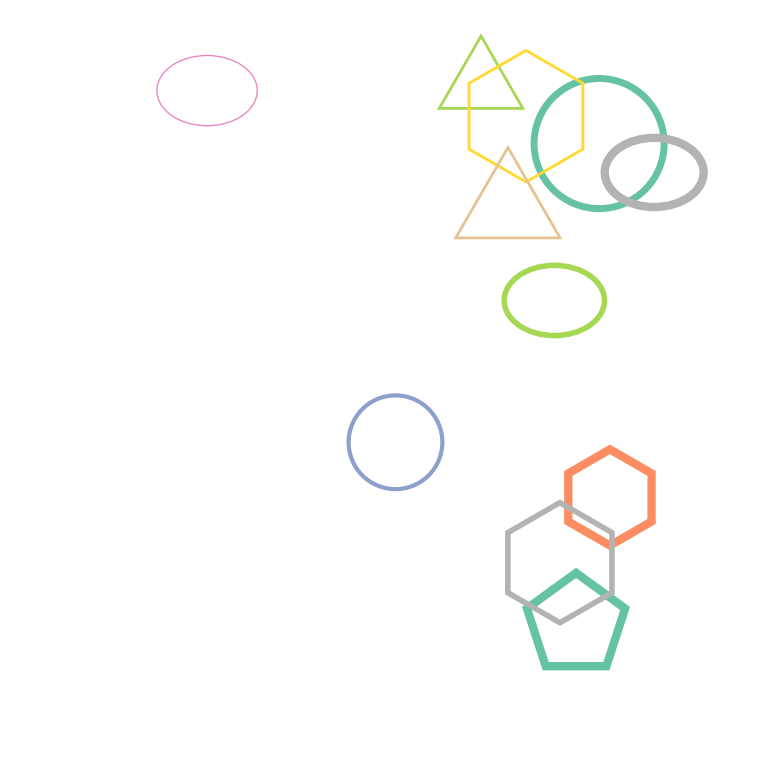[{"shape": "pentagon", "thickness": 3, "radius": 0.34, "center": [0.748, 0.189]}, {"shape": "circle", "thickness": 2.5, "radius": 0.42, "center": [0.778, 0.814]}, {"shape": "hexagon", "thickness": 3, "radius": 0.31, "center": [0.792, 0.354]}, {"shape": "circle", "thickness": 1.5, "radius": 0.3, "center": [0.514, 0.426]}, {"shape": "oval", "thickness": 0.5, "radius": 0.33, "center": [0.269, 0.882]}, {"shape": "oval", "thickness": 2, "radius": 0.33, "center": [0.72, 0.61]}, {"shape": "triangle", "thickness": 1, "radius": 0.31, "center": [0.625, 0.891]}, {"shape": "hexagon", "thickness": 1, "radius": 0.43, "center": [0.683, 0.849]}, {"shape": "triangle", "thickness": 1, "radius": 0.39, "center": [0.66, 0.73]}, {"shape": "oval", "thickness": 3, "radius": 0.32, "center": [0.85, 0.776]}, {"shape": "hexagon", "thickness": 2, "radius": 0.39, "center": [0.727, 0.269]}]